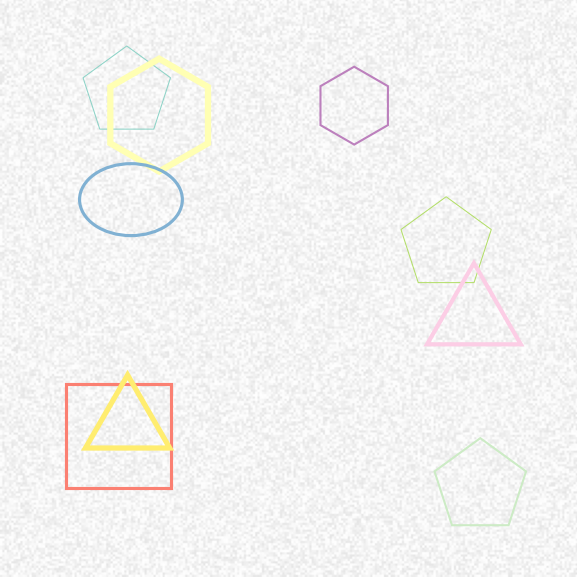[{"shape": "pentagon", "thickness": 0.5, "radius": 0.4, "center": [0.22, 0.84]}, {"shape": "hexagon", "thickness": 3, "radius": 0.49, "center": [0.276, 0.8]}, {"shape": "square", "thickness": 1.5, "radius": 0.45, "center": [0.205, 0.244]}, {"shape": "oval", "thickness": 1.5, "radius": 0.44, "center": [0.227, 0.653]}, {"shape": "pentagon", "thickness": 0.5, "radius": 0.41, "center": [0.773, 0.576]}, {"shape": "triangle", "thickness": 2, "radius": 0.47, "center": [0.821, 0.45]}, {"shape": "hexagon", "thickness": 1, "radius": 0.34, "center": [0.613, 0.816]}, {"shape": "pentagon", "thickness": 1, "radius": 0.42, "center": [0.832, 0.157]}, {"shape": "triangle", "thickness": 2.5, "radius": 0.42, "center": [0.221, 0.265]}]